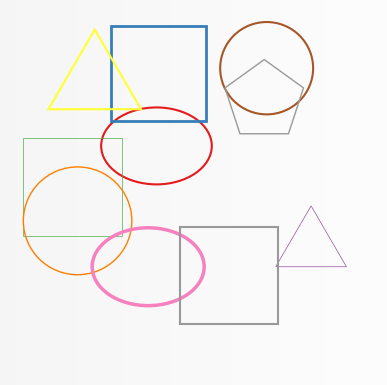[{"shape": "oval", "thickness": 1.5, "radius": 0.71, "center": [0.404, 0.621]}, {"shape": "square", "thickness": 2, "radius": 0.61, "center": [0.409, 0.809]}, {"shape": "square", "thickness": 0.5, "radius": 0.64, "center": [0.188, 0.514]}, {"shape": "triangle", "thickness": 0.5, "radius": 0.53, "center": [0.803, 0.36]}, {"shape": "circle", "thickness": 1, "radius": 0.7, "center": [0.2, 0.426]}, {"shape": "triangle", "thickness": 1.5, "radius": 0.69, "center": [0.244, 0.785]}, {"shape": "circle", "thickness": 1.5, "radius": 0.6, "center": [0.688, 0.823]}, {"shape": "oval", "thickness": 2.5, "radius": 0.72, "center": [0.382, 0.307]}, {"shape": "square", "thickness": 1.5, "radius": 0.63, "center": [0.591, 0.285]}, {"shape": "pentagon", "thickness": 1, "radius": 0.53, "center": [0.682, 0.739]}]